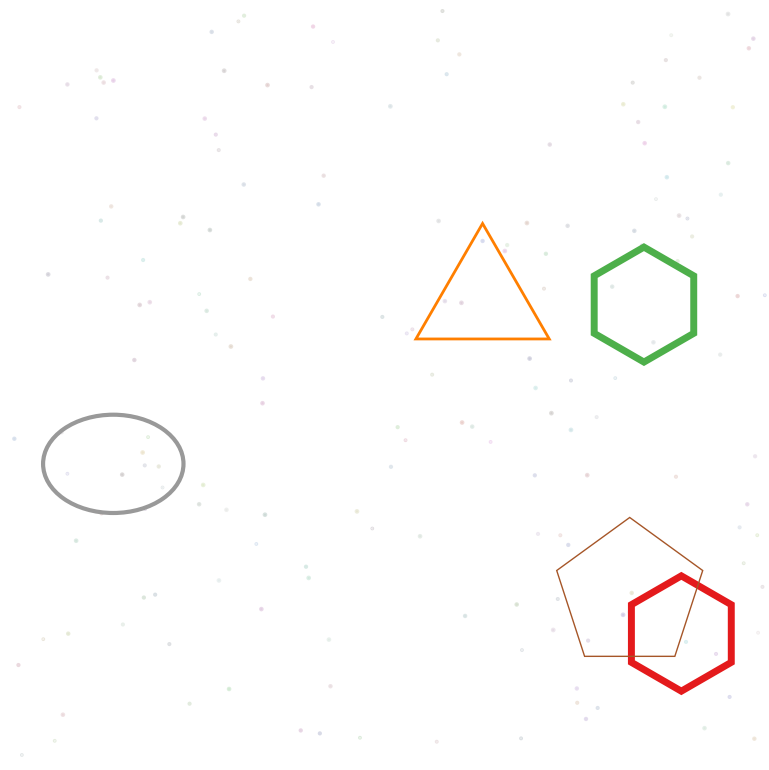[{"shape": "hexagon", "thickness": 2.5, "radius": 0.37, "center": [0.885, 0.177]}, {"shape": "hexagon", "thickness": 2.5, "radius": 0.37, "center": [0.836, 0.604]}, {"shape": "triangle", "thickness": 1, "radius": 0.5, "center": [0.627, 0.61]}, {"shape": "pentagon", "thickness": 0.5, "radius": 0.5, "center": [0.818, 0.228]}, {"shape": "oval", "thickness": 1.5, "radius": 0.46, "center": [0.147, 0.398]}]